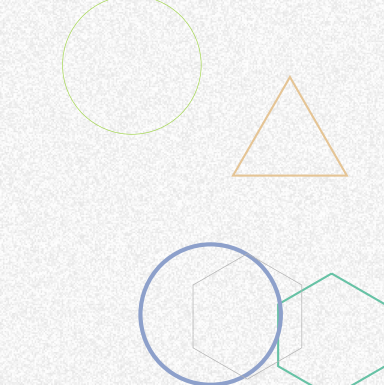[{"shape": "hexagon", "thickness": 1.5, "radius": 0.8, "center": [0.861, 0.129]}, {"shape": "circle", "thickness": 3, "radius": 0.91, "center": [0.547, 0.183]}, {"shape": "circle", "thickness": 0.5, "radius": 0.9, "center": [0.342, 0.831]}, {"shape": "triangle", "thickness": 1.5, "radius": 0.85, "center": [0.753, 0.629]}, {"shape": "hexagon", "thickness": 0.5, "radius": 0.82, "center": [0.643, 0.178]}]